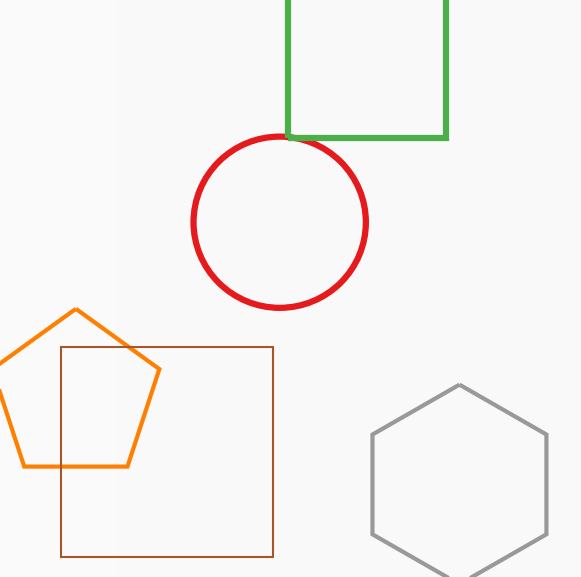[{"shape": "circle", "thickness": 3, "radius": 0.74, "center": [0.481, 0.614]}, {"shape": "square", "thickness": 3, "radius": 0.68, "center": [0.631, 0.896]}, {"shape": "pentagon", "thickness": 2, "radius": 0.76, "center": [0.13, 0.313]}, {"shape": "square", "thickness": 1, "radius": 0.91, "center": [0.288, 0.217]}, {"shape": "hexagon", "thickness": 2, "radius": 0.86, "center": [0.79, 0.16]}]